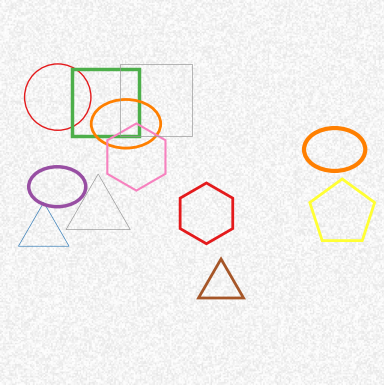[{"shape": "hexagon", "thickness": 2, "radius": 0.39, "center": [0.536, 0.446]}, {"shape": "circle", "thickness": 1, "radius": 0.43, "center": [0.15, 0.748]}, {"shape": "triangle", "thickness": 0.5, "radius": 0.38, "center": [0.114, 0.398]}, {"shape": "square", "thickness": 2.5, "radius": 0.43, "center": [0.274, 0.733]}, {"shape": "oval", "thickness": 2.5, "radius": 0.37, "center": [0.149, 0.515]}, {"shape": "oval", "thickness": 2, "radius": 0.45, "center": [0.327, 0.678]}, {"shape": "oval", "thickness": 3, "radius": 0.4, "center": [0.869, 0.612]}, {"shape": "pentagon", "thickness": 2, "radius": 0.44, "center": [0.889, 0.447]}, {"shape": "triangle", "thickness": 2, "radius": 0.34, "center": [0.574, 0.26]}, {"shape": "hexagon", "thickness": 1.5, "radius": 0.44, "center": [0.354, 0.592]}, {"shape": "square", "thickness": 0.5, "radius": 0.46, "center": [0.405, 0.74]}, {"shape": "triangle", "thickness": 0.5, "radius": 0.48, "center": [0.255, 0.452]}]